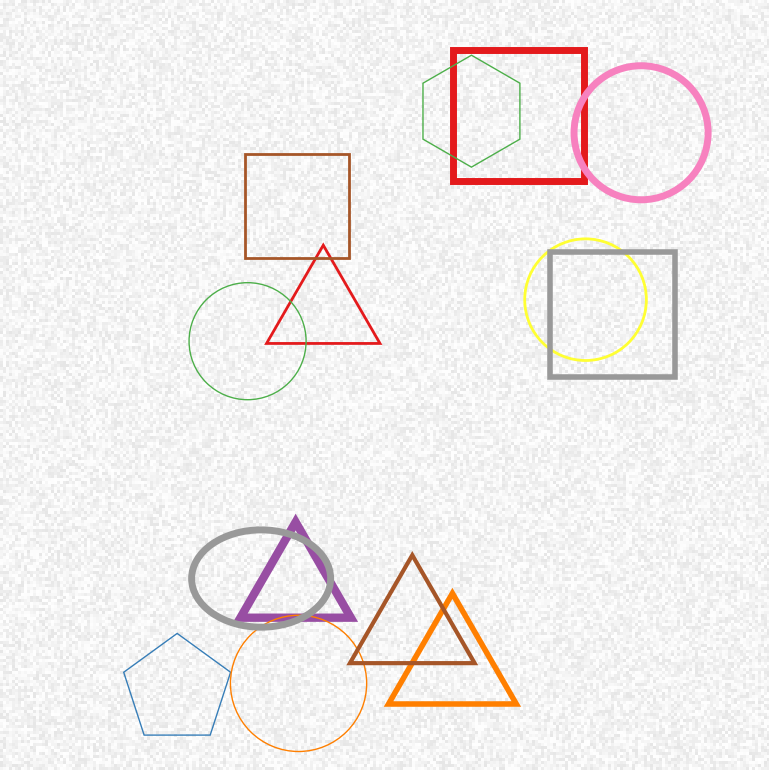[{"shape": "square", "thickness": 2.5, "radius": 0.42, "center": [0.673, 0.85]}, {"shape": "triangle", "thickness": 1, "radius": 0.43, "center": [0.42, 0.596]}, {"shape": "pentagon", "thickness": 0.5, "radius": 0.36, "center": [0.23, 0.104]}, {"shape": "hexagon", "thickness": 0.5, "radius": 0.36, "center": [0.612, 0.856]}, {"shape": "circle", "thickness": 0.5, "radius": 0.38, "center": [0.322, 0.557]}, {"shape": "triangle", "thickness": 3, "radius": 0.41, "center": [0.384, 0.239]}, {"shape": "triangle", "thickness": 2, "radius": 0.48, "center": [0.588, 0.134]}, {"shape": "circle", "thickness": 0.5, "radius": 0.44, "center": [0.388, 0.112]}, {"shape": "circle", "thickness": 1, "radius": 0.39, "center": [0.76, 0.611]}, {"shape": "square", "thickness": 1, "radius": 0.34, "center": [0.386, 0.733]}, {"shape": "triangle", "thickness": 1.5, "radius": 0.47, "center": [0.535, 0.186]}, {"shape": "circle", "thickness": 2.5, "radius": 0.44, "center": [0.833, 0.828]}, {"shape": "oval", "thickness": 2.5, "radius": 0.45, "center": [0.339, 0.249]}, {"shape": "square", "thickness": 2, "radius": 0.41, "center": [0.795, 0.591]}]